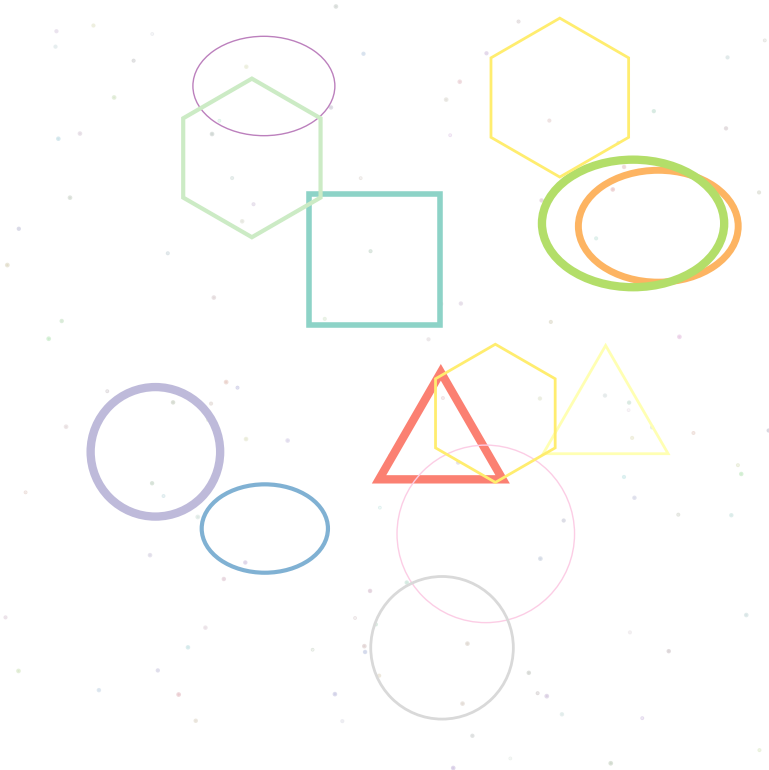[{"shape": "square", "thickness": 2, "radius": 0.43, "center": [0.487, 0.663]}, {"shape": "triangle", "thickness": 1, "radius": 0.47, "center": [0.787, 0.458]}, {"shape": "circle", "thickness": 3, "radius": 0.42, "center": [0.202, 0.413]}, {"shape": "triangle", "thickness": 3, "radius": 0.46, "center": [0.573, 0.424]}, {"shape": "oval", "thickness": 1.5, "radius": 0.41, "center": [0.344, 0.314]}, {"shape": "oval", "thickness": 2.5, "radius": 0.52, "center": [0.855, 0.706]}, {"shape": "oval", "thickness": 3, "radius": 0.59, "center": [0.822, 0.71]}, {"shape": "circle", "thickness": 0.5, "radius": 0.58, "center": [0.631, 0.307]}, {"shape": "circle", "thickness": 1, "radius": 0.46, "center": [0.574, 0.159]}, {"shape": "oval", "thickness": 0.5, "radius": 0.46, "center": [0.343, 0.888]}, {"shape": "hexagon", "thickness": 1.5, "radius": 0.51, "center": [0.327, 0.795]}, {"shape": "hexagon", "thickness": 1, "radius": 0.52, "center": [0.727, 0.873]}, {"shape": "hexagon", "thickness": 1, "radius": 0.45, "center": [0.643, 0.463]}]